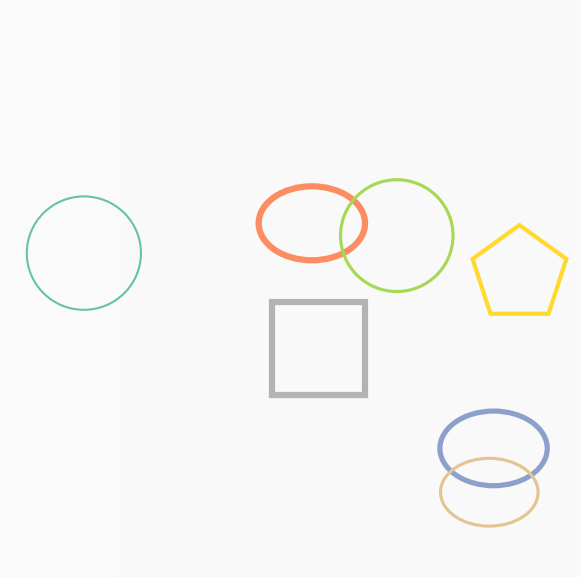[{"shape": "circle", "thickness": 1, "radius": 0.49, "center": [0.144, 0.561]}, {"shape": "oval", "thickness": 3, "radius": 0.46, "center": [0.537, 0.612]}, {"shape": "oval", "thickness": 2.5, "radius": 0.46, "center": [0.849, 0.223]}, {"shape": "circle", "thickness": 1.5, "radius": 0.48, "center": [0.683, 0.591]}, {"shape": "pentagon", "thickness": 2, "radius": 0.42, "center": [0.894, 0.524]}, {"shape": "oval", "thickness": 1.5, "radius": 0.42, "center": [0.842, 0.147]}, {"shape": "square", "thickness": 3, "radius": 0.4, "center": [0.547, 0.396]}]